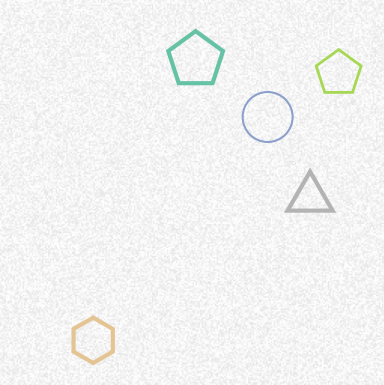[{"shape": "pentagon", "thickness": 3, "radius": 0.37, "center": [0.508, 0.844]}, {"shape": "circle", "thickness": 1.5, "radius": 0.32, "center": [0.695, 0.696]}, {"shape": "pentagon", "thickness": 2, "radius": 0.31, "center": [0.88, 0.81]}, {"shape": "hexagon", "thickness": 3, "radius": 0.29, "center": [0.242, 0.116]}, {"shape": "triangle", "thickness": 3, "radius": 0.34, "center": [0.805, 0.487]}]